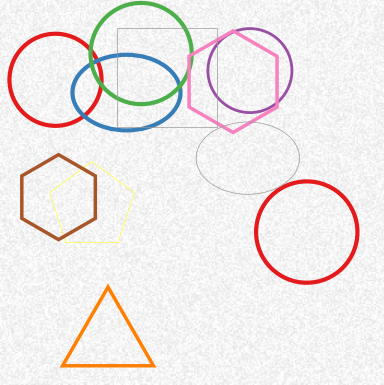[{"shape": "circle", "thickness": 3, "radius": 0.66, "center": [0.797, 0.397]}, {"shape": "circle", "thickness": 3, "radius": 0.6, "center": [0.144, 0.793]}, {"shape": "oval", "thickness": 3, "radius": 0.7, "center": [0.329, 0.76]}, {"shape": "circle", "thickness": 3, "radius": 0.66, "center": [0.367, 0.861]}, {"shape": "circle", "thickness": 2, "radius": 0.55, "center": [0.649, 0.817]}, {"shape": "triangle", "thickness": 2.5, "radius": 0.68, "center": [0.281, 0.118]}, {"shape": "pentagon", "thickness": 0.5, "radius": 0.58, "center": [0.239, 0.464]}, {"shape": "hexagon", "thickness": 2.5, "radius": 0.55, "center": [0.152, 0.488]}, {"shape": "hexagon", "thickness": 2.5, "radius": 0.66, "center": [0.605, 0.788]}, {"shape": "square", "thickness": 0.5, "radius": 0.65, "center": [0.433, 0.799]}, {"shape": "oval", "thickness": 0.5, "radius": 0.67, "center": [0.644, 0.589]}]